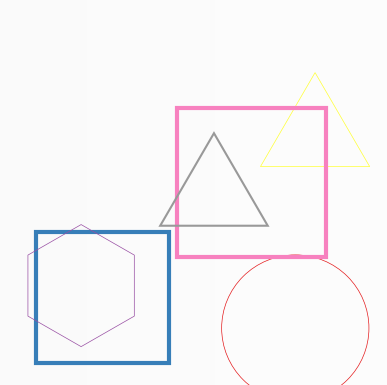[{"shape": "circle", "thickness": 0.5, "radius": 0.95, "center": [0.762, 0.148]}, {"shape": "square", "thickness": 3, "radius": 0.85, "center": [0.265, 0.227]}, {"shape": "hexagon", "thickness": 0.5, "radius": 0.79, "center": [0.209, 0.258]}, {"shape": "triangle", "thickness": 0.5, "radius": 0.81, "center": [0.813, 0.649]}, {"shape": "square", "thickness": 3, "radius": 0.96, "center": [0.65, 0.526]}, {"shape": "triangle", "thickness": 1.5, "radius": 0.8, "center": [0.552, 0.494]}]